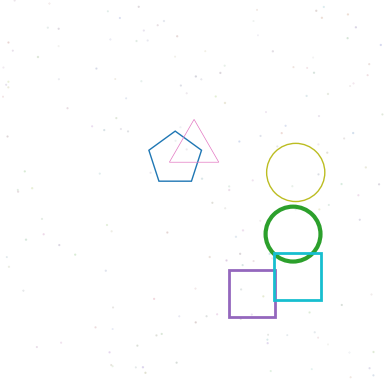[{"shape": "pentagon", "thickness": 1, "radius": 0.36, "center": [0.455, 0.588]}, {"shape": "circle", "thickness": 3, "radius": 0.36, "center": [0.761, 0.392]}, {"shape": "square", "thickness": 2, "radius": 0.3, "center": [0.655, 0.238]}, {"shape": "triangle", "thickness": 0.5, "radius": 0.37, "center": [0.504, 0.616]}, {"shape": "circle", "thickness": 1, "radius": 0.38, "center": [0.768, 0.552]}, {"shape": "square", "thickness": 2, "radius": 0.31, "center": [0.772, 0.282]}]